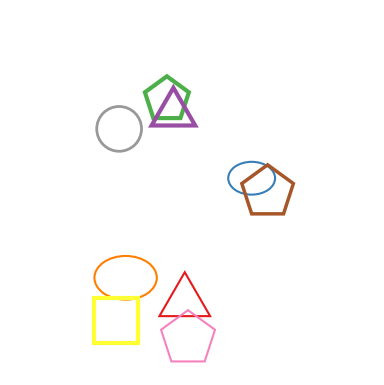[{"shape": "triangle", "thickness": 1.5, "radius": 0.38, "center": [0.48, 0.217]}, {"shape": "oval", "thickness": 1.5, "radius": 0.3, "center": [0.654, 0.537]}, {"shape": "pentagon", "thickness": 3, "radius": 0.3, "center": [0.433, 0.742]}, {"shape": "triangle", "thickness": 3, "radius": 0.33, "center": [0.45, 0.707]}, {"shape": "oval", "thickness": 1.5, "radius": 0.4, "center": [0.326, 0.278]}, {"shape": "square", "thickness": 3, "radius": 0.29, "center": [0.3, 0.167]}, {"shape": "pentagon", "thickness": 2.5, "radius": 0.35, "center": [0.695, 0.502]}, {"shape": "pentagon", "thickness": 1.5, "radius": 0.37, "center": [0.488, 0.121]}, {"shape": "circle", "thickness": 2, "radius": 0.29, "center": [0.309, 0.665]}]